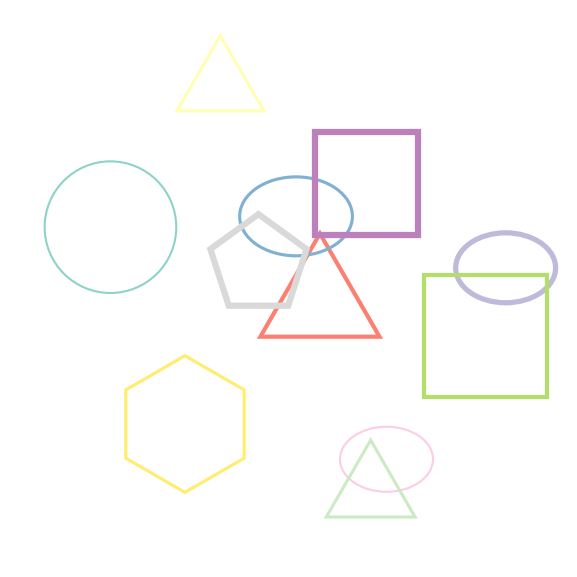[{"shape": "circle", "thickness": 1, "radius": 0.57, "center": [0.191, 0.606]}, {"shape": "triangle", "thickness": 1.5, "radius": 0.43, "center": [0.382, 0.851]}, {"shape": "oval", "thickness": 2.5, "radius": 0.43, "center": [0.876, 0.535]}, {"shape": "triangle", "thickness": 2, "radius": 0.6, "center": [0.554, 0.476]}, {"shape": "oval", "thickness": 1.5, "radius": 0.49, "center": [0.513, 0.625]}, {"shape": "square", "thickness": 2, "radius": 0.53, "center": [0.841, 0.417]}, {"shape": "oval", "thickness": 1, "radius": 0.4, "center": [0.669, 0.204]}, {"shape": "pentagon", "thickness": 3, "radius": 0.44, "center": [0.448, 0.541]}, {"shape": "square", "thickness": 3, "radius": 0.44, "center": [0.635, 0.682]}, {"shape": "triangle", "thickness": 1.5, "radius": 0.44, "center": [0.642, 0.148]}, {"shape": "hexagon", "thickness": 1.5, "radius": 0.59, "center": [0.32, 0.265]}]